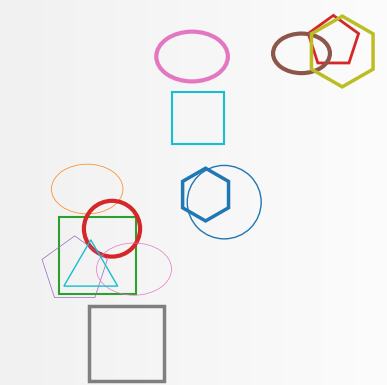[{"shape": "circle", "thickness": 1, "radius": 0.48, "center": [0.579, 0.475]}, {"shape": "hexagon", "thickness": 2.5, "radius": 0.34, "center": [0.531, 0.495]}, {"shape": "oval", "thickness": 0.5, "radius": 0.46, "center": [0.225, 0.509]}, {"shape": "square", "thickness": 1.5, "radius": 0.5, "center": [0.251, 0.337]}, {"shape": "circle", "thickness": 3, "radius": 0.36, "center": [0.289, 0.406]}, {"shape": "pentagon", "thickness": 2, "radius": 0.34, "center": [0.86, 0.892]}, {"shape": "pentagon", "thickness": 0.5, "radius": 0.44, "center": [0.193, 0.299]}, {"shape": "oval", "thickness": 3, "radius": 0.37, "center": [0.778, 0.861]}, {"shape": "oval", "thickness": 0.5, "radius": 0.48, "center": [0.346, 0.301]}, {"shape": "oval", "thickness": 3, "radius": 0.46, "center": [0.496, 0.853]}, {"shape": "square", "thickness": 2.5, "radius": 0.49, "center": [0.326, 0.107]}, {"shape": "hexagon", "thickness": 2.5, "radius": 0.46, "center": [0.883, 0.866]}, {"shape": "square", "thickness": 1.5, "radius": 0.34, "center": [0.511, 0.694]}, {"shape": "triangle", "thickness": 1, "radius": 0.4, "center": [0.234, 0.297]}]